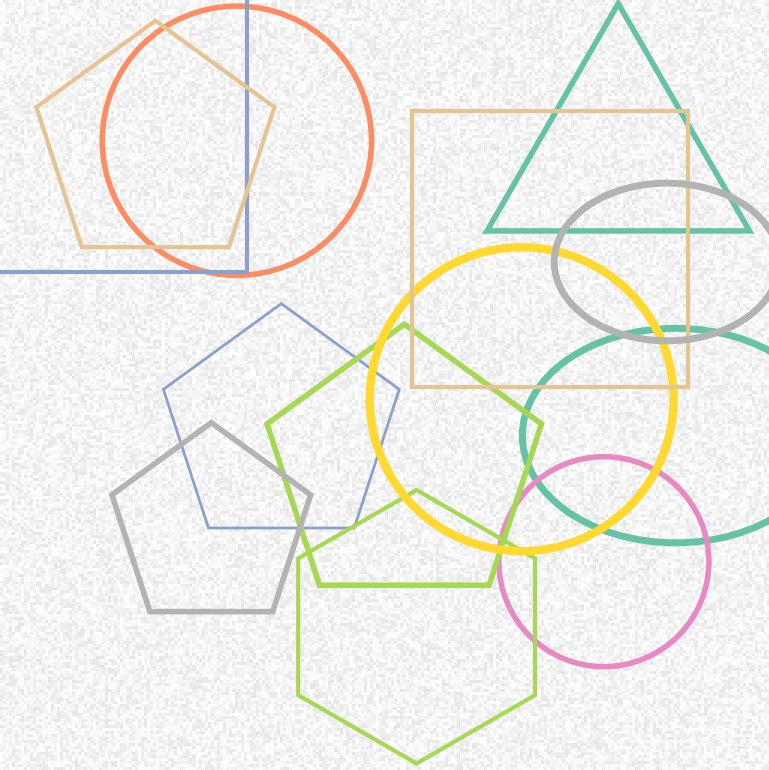[{"shape": "triangle", "thickness": 2, "radius": 0.98, "center": [0.803, 0.799]}, {"shape": "oval", "thickness": 2.5, "radius": 0.99, "center": [0.877, 0.434]}, {"shape": "circle", "thickness": 2, "radius": 0.87, "center": [0.308, 0.817]}, {"shape": "square", "thickness": 1.5, "radius": 0.98, "center": [0.126, 0.842]}, {"shape": "pentagon", "thickness": 1, "radius": 0.81, "center": [0.365, 0.445]}, {"shape": "circle", "thickness": 2, "radius": 0.68, "center": [0.784, 0.271]}, {"shape": "pentagon", "thickness": 2, "radius": 0.94, "center": [0.525, 0.392]}, {"shape": "hexagon", "thickness": 1.5, "radius": 0.89, "center": [0.541, 0.186]}, {"shape": "circle", "thickness": 3, "radius": 0.99, "center": [0.678, 0.481]}, {"shape": "pentagon", "thickness": 1.5, "radius": 0.81, "center": [0.202, 0.811]}, {"shape": "square", "thickness": 1.5, "radius": 0.9, "center": [0.714, 0.676]}, {"shape": "oval", "thickness": 2.5, "radius": 0.73, "center": [0.866, 0.66]}, {"shape": "pentagon", "thickness": 2, "radius": 0.68, "center": [0.274, 0.315]}]